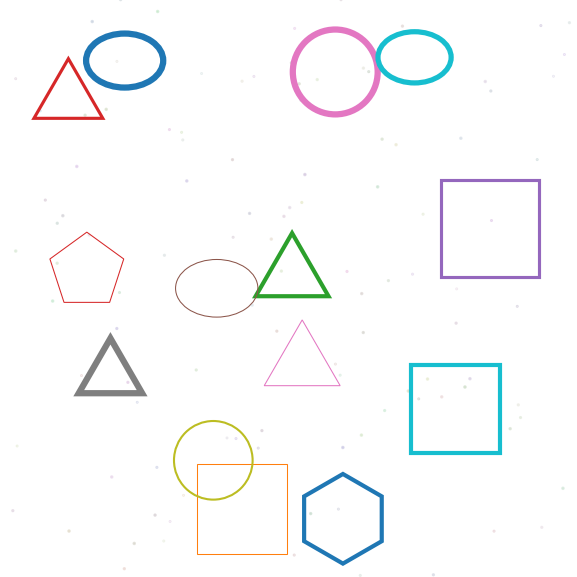[{"shape": "hexagon", "thickness": 2, "radius": 0.39, "center": [0.594, 0.101]}, {"shape": "oval", "thickness": 3, "radius": 0.33, "center": [0.216, 0.894]}, {"shape": "square", "thickness": 0.5, "radius": 0.39, "center": [0.419, 0.118]}, {"shape": "triangle", "thickness": 2, "radius": 0.36, "center": [0.506, 0.523]}, {"shape": "triangle", "thickness": 1.5, "radius": 0.34, "center": [0.118, 0.829]}, {"shape": "pentagon", "thickness": 0.5, "radius": 0.34, "center": [0.15, 0.53]}, {"shape": "square", "thickness": 1.5, "radius": 0.42, "center": [0.849, 0.603]}, {"shape": "oval", "thickness": 0.5, "radius": 0.36, "center": [0.375, 0.5]}, {"shape": "triangle", "thickness": 0.5, "radius": 0.38, "center": [0.523, 0.369]}, {"shape": "circle", "thickness": 3, "radius": 0.37, "center": [0.581, 0.875]}, {"shape": "triangle", "thickness": 3, "radius": 0.32, "center": [0.191, 0.35]}, {"shape": "circle", "thickness": 1, "radius": 0.34, "center": [0.369, 0.202]}, {"shape": "oval", "thickness": 2.5, "radius": 0.32, "center": [0.718, 0.9]}, {"shape": "square", "thickness": 2, "radius": 0.38, "center": [0.789, 0.291]}]